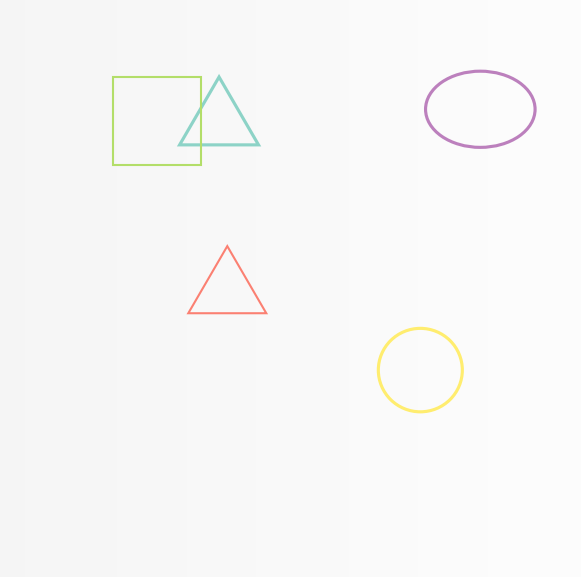[{"shape": "triangle", "thickness": 1.5, "radius": 0.39, "center": [0.377, 0.787]}, {"shape": "triangle", "thickness": 1, "radius": 0.39, "center": [0.391, 0.495]}, {"shape": "square", "thickness": 1, "radius": 0.38, "center": [0.271, 0.789]}, {"shape": "oval", "thickness": 1.5, "radius": 0.47, "center": [0.826, 0.81]}, {"shape": "circle", "thickness": 1.5, "radius": 0.36, "center": [0.723, 0.358]}]